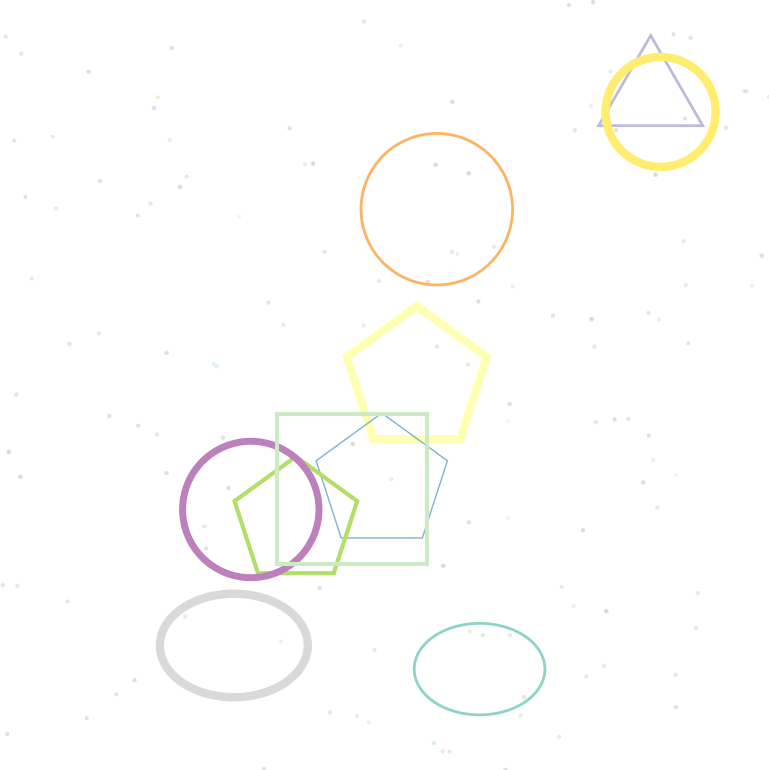[{"shape": "oval", "thickness": 1, "radius": 0.42, "center": [0.623, 0.131]}, {"shape": "pentagon", "thickness": 3, "radius": 0.48, "center": [0.541, 0.507]}, {"shape": "triangle", "thickness": 1, "radius": 0.39, "center": [0.845, 0.876]}, {"shape": "pentagon", "thickness": 0.5, "radius": 0.45, "center": [0.496, 0.374]}, {"shape": "circle", "thickness": 1, "radius": 0.49, "center": [0.567, 0.728]}, {"shape": "pentagon", "thickness": 1.5, "radius": 0.42, "center": [0.384, 0.323]}, {"shape": "oval", "thickness": 3, "radius": 0.48, "center": [0.304, 0.162]}, {"shape": "circle", "thickness": 2.5, "radius": 0.44, "center": [0.326, 0.338]}, {"shape": "square", "thickness": 1.5, "radius": 0.49, "center": [0.457, 0.365]}, {"shape": "circle", "thickness": 3, "radius": 0.36, "center": [0.858, 0.855]}]